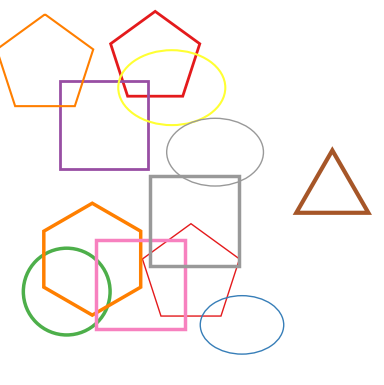[{"shape": "pentagon", "thickness": 2, "radius": 0.61, "center": [0.403, 0.849]}, {"shape": "pentagon", "thickness": 1, "radius": 0.66, "center": [0.496, 0.286]}, {"shape": "oval", "thickness": 1, "radius": 0.54, "center": [0.629, 0.156]}, {"shape": "circle", "thickness": 2.5, "radius": 0.56, "center": [0.173, 0.243]}, {"shape": "square", "thickness": 2, "radius": 0.57, "center": [0.27, 0.676]}, {"shape": "pentagon", "thickness": 1.5, "radius": 0.66, "center": [0.117, 0.831]}, {"shape": "hexagon", "thickness": 2.5, "radius": 0.73, "center": [0.24, 0.327]}, {"shape": "oval", "thickness": 1.5, "radius": 0.7, "center": [0.446, 0.772]}, {"shape": "triangle", "thickness": 3, "radius": 0.54, "center": [0.863, 0.501]}, {"shape": "square", "thickness": 2.5, "radius": 0.58, "center": [0.365, 0.261]}, {"shape": "square", "thickness": 2.5, "radius": 0.58, "center": [0.505, 0.426]}, {"shape": "oval", "thickness": 1, "radius": 0.63, "center": [0.559, 0.605]}]